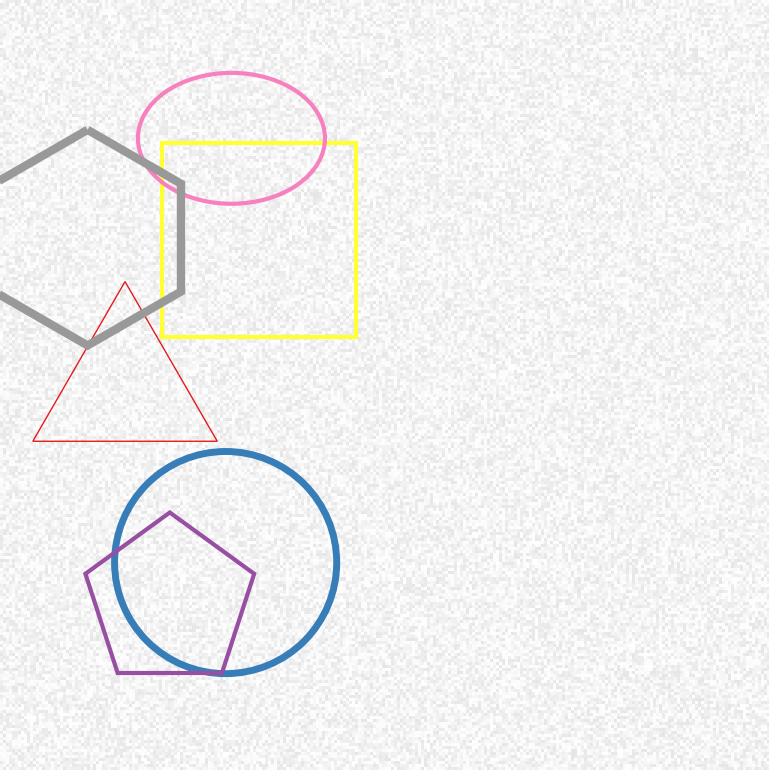[{"shape": "triangle", "thickness": 0.5, "radius": 0.69, "center": [0.162, 0.496]}, {"shape": "circle", "thickness": 2.5, "radius": 0.72, "center": [0.293, 0.269]}, {"shape": "pentagon", "thickness": 1.5, "radius": 0.58, "center": [0.221, 0.219]}, {"shape": "square", "thickness": 1.5, "radius": 0.63, "center": [0.336, 0.688]}, {"shape": "oval", "thickness": 1.5, "radius": 0.61, "center": [0.301, 0.82]}, {"shape": "hexagon", "thickness": 3, "radius": 0.7, "center": [0.114, 0.691]}]